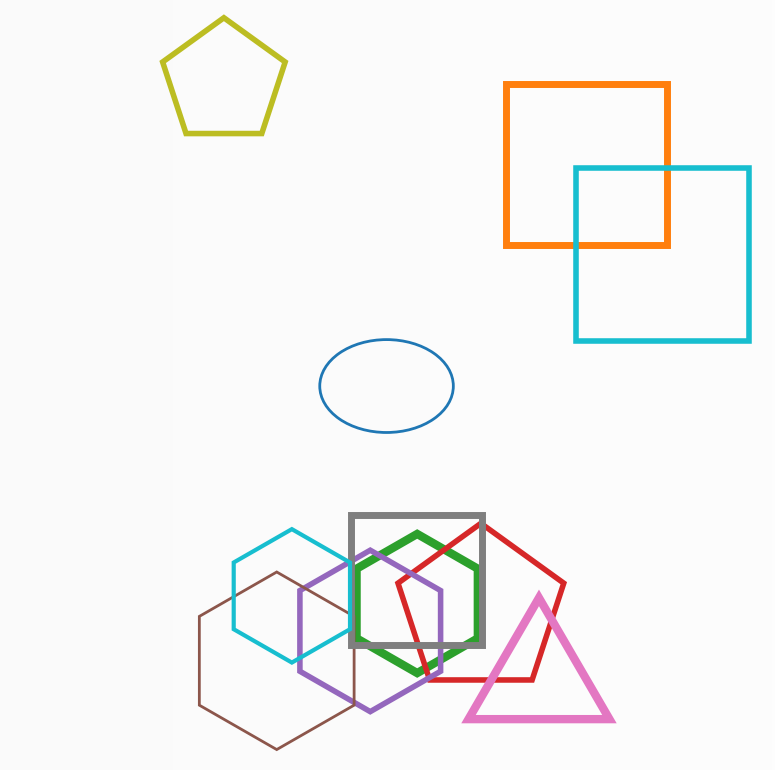[{"shape": "oval", "thickness": 1, "radius": 0.43, "center": [0.499, 0.499]}, {"shape": "square", "thickness": 2.5, "radius": 0.52, "center": [0.757, 0.786]}, {"shape": "hexagon", "thickness": 3, "radius": 0.45, "center": [0.538, 0.216]}, {"shape": "pentagon", "thickness": 2, "radius": 0.56, "center": [0.62, 0.208]}, {"shape": "hexagon", "thickness": 2, "radius": 0.52, "center": [0.478, 0.181]}, {"shape": "hexagon", "thickness": 1, "radius": 0.58, "center": [0.357, 0.142]}, {"shape": "triangle", "thickness": 3, "radius": 0.52, "center": [0.695, 0.119]}, {"shape": "square", "thickness": 2.5, "radius": 0.42, "center": [0.537, 0.247]}, {"shape": "pentagon", "thickness": 2, "radius": 0.42, "center": [0.289, 0.894]}, {"shape": "hexagon", "thickness": 1.5, "radius": 0.43, "center": [0.377, 0.226]}, {"shape": "square", "thickness": 2, "radius": 0.56, "center": [0.855, 0.669]}]